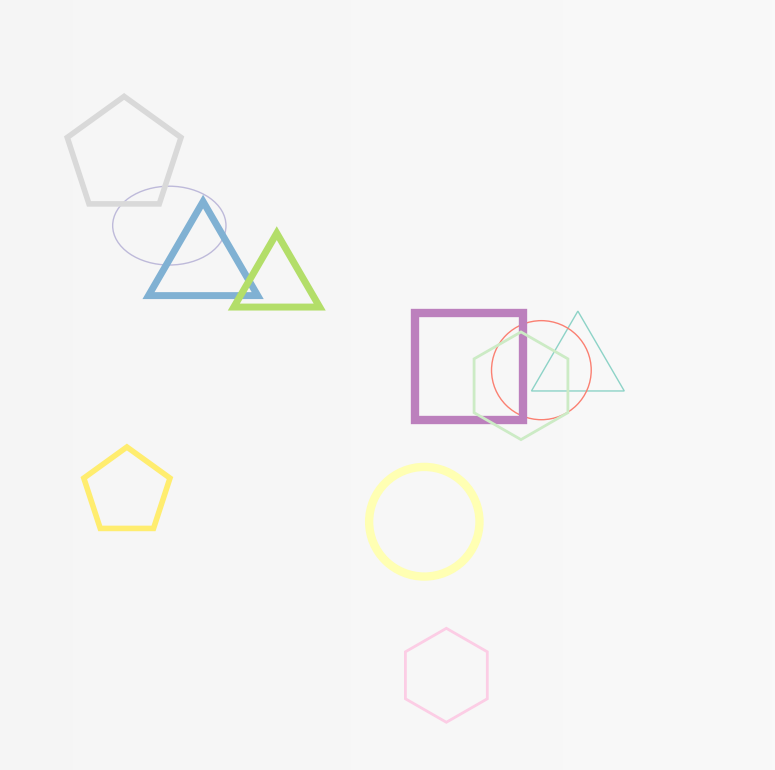[{"shape": "triangle", "thickness": 0.5, "radius": 0.35, "center": [0.746, 0.527]}, {"shape": "circle", "thickness": 3, "radius": 0.36, "center": [0.547, 0.322]}, {"shape": "oval", "thickness": 0.5, "radius": 0.37, "center": [0.218, 0.707]}, {"shape": "circle", "thickness": 0.5, "radius": 0.32, "center": [0.699, 0.519]}, {"shape": "triangle", "thickness": 2.5, "radius": 0.41, "center": [0.262, 0.657]}, {"shape": "triangle", "thickness": 2.5, "radius": 0.32, "center": [0.357, 0.633]}, {"shape": "hexagon", "thickness": 1, "radius": 0.31, "center": [0.576, 0.123]}, {"shape": "pentagon", "thickness": 2, "radius": 0.39, "center": [0.16, 0.798]}, {"shape": "square", "thickness": 3, "radius": 0.35, "center": [0.605, 0.524]}, {"shape": "hexagon", "thickness": 1, "radius": 0.35, "center": [0.672, 0.499]}, {"shape": "pentagon", "thickness": 2, "radius": 0.29, "center": [0.164, 0.361]}]